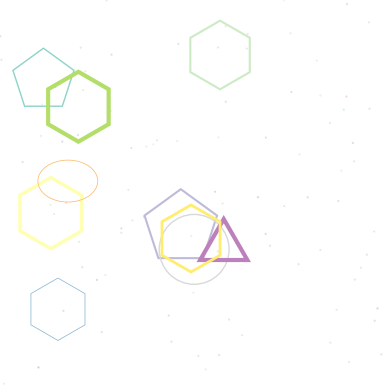[{"shape": "pentagon", "thickness": 1, "radius": 0.42, "center": [0.113, 0.791]}, {"shape": "hexagon", "thickness": 2.5, "radius": 0.46, "center": [0.132, 0.447]}, {"shape": "pentagon", "thickness": 1.5, "radius": 0.49, "center": [0.47, 0.41]}, {"shape": "hexagon", "thickness": 0.5, "radius": 0.41, "center": [0.151, 0.197]}, {"shape": "oval", "thickness": 0.5, "radius": 0.39, "center": [0.176, 0.53]}, {"shape": "hexagon", "thickness": 3, "radius": 0.45, "center": [0.204, 0.723]}, {"shape": "circle", "thickness": 1, "radius": 0.45, "center": [0.504, 0.352]}, {"shape": "triangle", "thickness": 3, "radius": 0.35, "center": [0.581, 0.36]}, {"shape": "hexagon", "thickness": 1.5, "radius": 0.45, "center": [0.572, 0.857]}, {"shape": "hexagon", "thickness": 2, "radius": 0.44, "center": [0.496, 0.381]}]